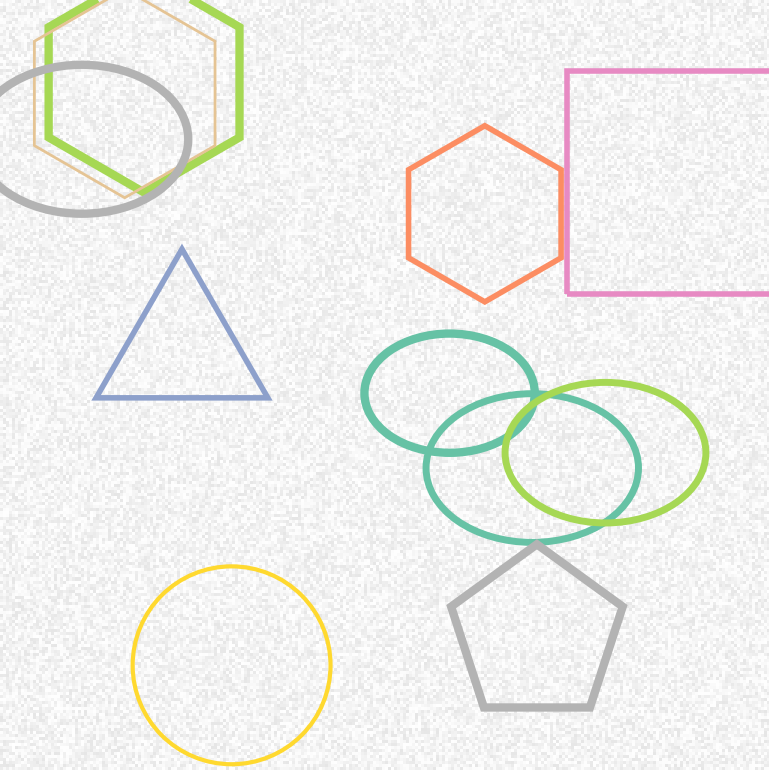[{"shape": "oval", "thickness": 2.5, "radius": 0.69, "center": [0.691, 0.392]}, {"shape": "oval", "thickness": 3, "radius": 0.55, "center": [0.584, 0.489]}, {"shape": "hexagon", "thickness": 2, "radius": 0.57, "center": [0.63, 0.722]}, {"shape": "triangle", "thickness": 2, "radius": 0.64, "center": [0.236, 0.548]}, {"shape": "square", "thickness": 2, "radius": 0.72, "center": [0.881, 0.763]}, {"shape": "hexagon", "thickness": 3, "radius": 0.72, "center": [0.187, 0.893]}, {"shape": "oval", "thickness": 2.5, "radius": 0.65, "center": [0.786, 0.412]}, {"shape": "circle", "thickness": 1.5, "radius": 0.64, "center": [0.301, 0.136]}, {"shape": "hexagon", "thickness": 1, "radius": 0.68, "center": [0.162, 0.879]}, {"shape": "pentagon", "thickness": 3, "radius": 0.59, "center": [0.697, 0.176]}, {"shape": "oval", "thickness": 3, "radius": 0.69, "center": [0.106, 0.819]}]